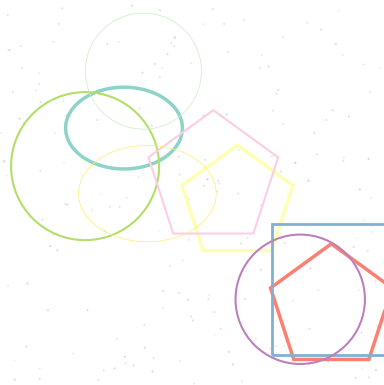[{"shape": "oval", "thickness": 2.5, "radius": 0.76, "center": [0.322, 0.667]}, {"shape": "pentagon", "thickness": 2.5, "radius": 0.76, "center": [0.617, 0.471]}, {"shape": "pentagon", "thickness": 2.5, "radius": 0.83, "center": [0.861, 0.201]}, {"shape": "square", "thickness": 2, "radius": 0.85, "center": [0.876, 0.248]}, {"shape": "circle", "thickness": 1.5, "radius": 0.96, "center": [0.221, 0.568]}, {"shape": "pentagon", "thickness": 1.5, "radius": 0.89, "center": [0.554, 0.537]}, {"shape": "circle", "thickness": 1.5, "radius": 0.84, "center": [0.78, 0.223]}, {"shape": "circle", "thickness": 0.5, "radius": 0.75, "center": [0.372, 0.815]}, {"shape": "oval", "thickness": 0.5, "radius": 0.89, "center": [0.383, 0.497]}]